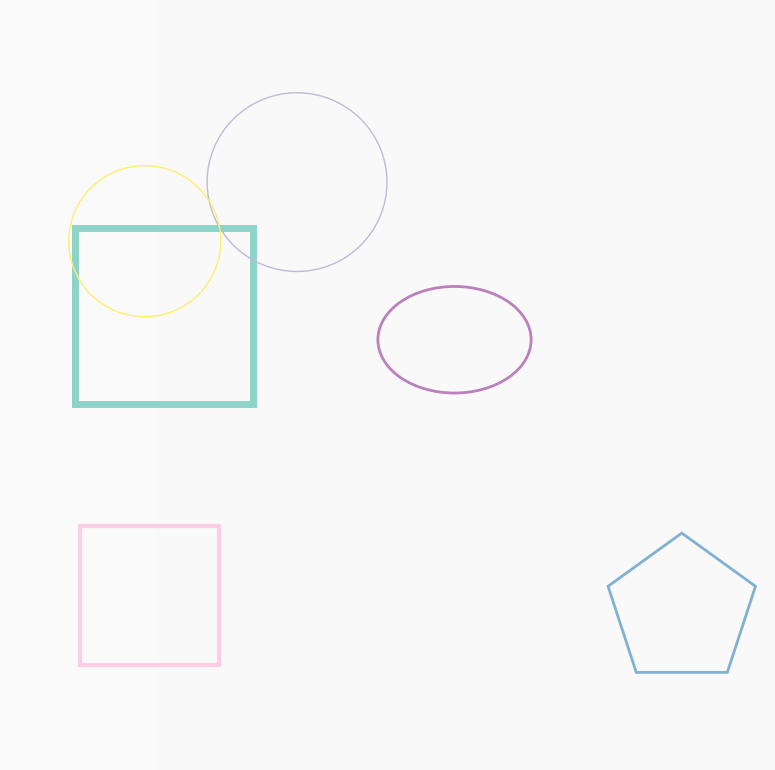[{"shape": "square", "thickness": 2.5, "radius": 0.57, "center": [0.212, 0.59]}, {"shape": "circle", "thickness": 0.5, "radius": 0.58, "center": [0.383, 0.764]}, {"shape": "pentagon", "thickness": 1, "radius": 0.5, "center": [0.88, 0.208]}, {"shape": "square", "thickness": 1.5, "radius": 0.45, "center": [0.192, 0.226]}, {"shape": "oval", "thickness": 1, "radius": 0.49, "center": [0.586, 0.559]}, {"shape": "circle", "thickness": 0.5, "radius": 0.49, "center": [0.187, 0.687]}]